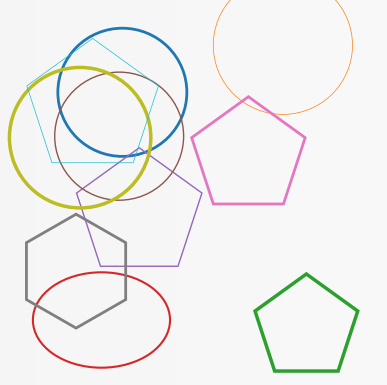[{"shape": "circle", "thickness": 2, "radius": 0.83, "center": [0.316, 0.76]}, {"shape": "circle", "thickness": 0.5, "radius": 0.9, "center": [0.73, 0.883]}, {"shape": "pentagon", "thickness": 2.5, "radius": 0.7, "center": [0.791, 0.149]}, {"shape": "oval", "thickness": 1.5, "radius": 0.88, "center": [0.262, 0.169]}, {"shape": "pentagon", "thickness": 1, "radius": 0.85, "center": [0.359, 0.446]}, {"shape": "circle", "thickness": 1, "radius": 0.83, "center": [0.308, 0.646]}, {"shape": "pentagon", "thickness": 2, "radius": 0.77, "center": [0.641, 0.595]}, {"shape": "hexagon", "thickness": 2, "radius": 0.74, "center": [0.196, 0.296]}, {"shape": "circle", "thickness": 2.5, "radius": 0.91, "center": [0.207, 0.642]}, {"shape": "pentagon", "thickness": 0.5, "radius": 0.89, "center": [0.239, 0.722]}]